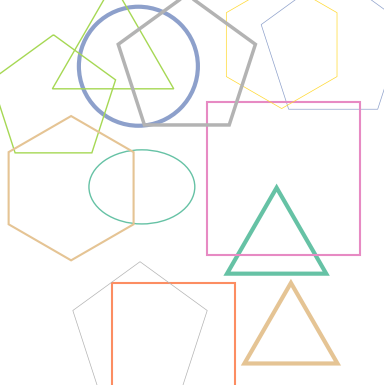[{"shape": "oval", "thickness": 1, "radius": 0.69, "center": [0.368, 0.515]}, {"shape": "triangle", "thickness": 3, "radius": 0.74, "center": [0.718, 0.364]}, {"shape": "square", "thickness": 1.5, "radius": 0.8, "center": [0.451, 0.104]}, {"shape": "pentagon", "thickness": 0.5, "radius": 0.98, "center": [0.865, 0.875]}, {"shape": "circle", "thickness": 3, "radius": 0.77, "center": [0.359, 0.828]}, {"shape": "square", "thickness": 1.5, "radius": 0.99, "center": [0.735, 0.537]}, {"shape": "triangle", "thickness": 1, "radius": 0.91, "center": [0.294, 0.86]}, {"shape": "pentagon", "thickness": 1, "radius": 0.85, "center": [0.139, 0.74]}, {"shape": "hexagon", "thickness": 0.5, "radius": 0.83, "center": [0.732, 0.884]}, {"shape": "hexagon", "thickness": 1.5, "radius": 0.94, "center": [0.185, 0.511]}, {"shape": "triangle", "thickness": 3, "radius": 0.7, "center": [0.756, 0.126]}, {"shape": "pentagon", "thickness": 2.5, "radius": 0.94, "center": [0.485, 0.827]}, {"shape": "pentagon", "thickness": 0.5, "radius": 0.92, "center": [0.364, 0.137]}]